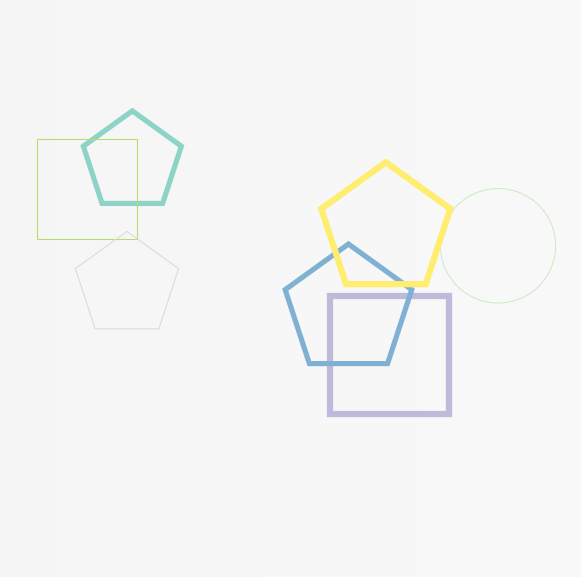[{"shape": "pentagon", "thickness": 2.5, "radius": 0.44, "center": [0.228, 0.719]}, {"shape": "square", "thickness": 3, "radius": 0.51, "center": [0.67, 0.384]}, {"shape": "pentagon", "thickness": 2.5, "radius": 0.57, "center": [0.6, 0.462]}, {"shape": "square", "thickness": 0.5, "radius": 0.43, "center": [0.149, 0.672]}, {"shape": "pentagon", "thickness": 0.5, "radius": 0.47, "center": [0.218, 0.505]}, {"shape": "circle", "thickness": 0.5, "radius": 0.5, "center": [0.857, 0.574]}, {"shape": "pentagon", "thickness": 3, "radius": 0.58, "center": [0.664, 0.601]}]